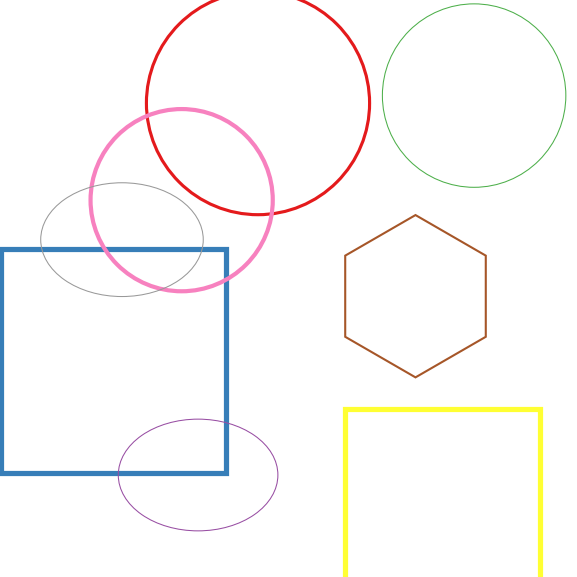[{"shape": "circle", "thickness": 1.5, "radius": 0.97, "center": [0.447, 0.821]}, {"shape": "square", "thickness": 2.5, "radius": 0.97, "center": [0.196, 0.374]}, {"shape": "circle", "thickness": 0.5, "radius": 0.79, "center": [0.821, 0.834]}, {"shape": "oval", "thickness": 0.5, "radius": 0.69, "center": [0.343, 0.177]}, {"shape": "square", "thickness": 2.5, "radius": 0.84, "center": [0.766, 0.123]}, {"shape": "hexagon", "thickness": 1, "radius": 0.7, "center": [0.719, 0.486]}, {"shape": "circle", "thickness": 2, "radius": 0.79, "center": [0.315, 0.653]}, {"shape": "oval", "thickness": 0.5, "radius": 0.7, "center": [0.211, 0.584]}]